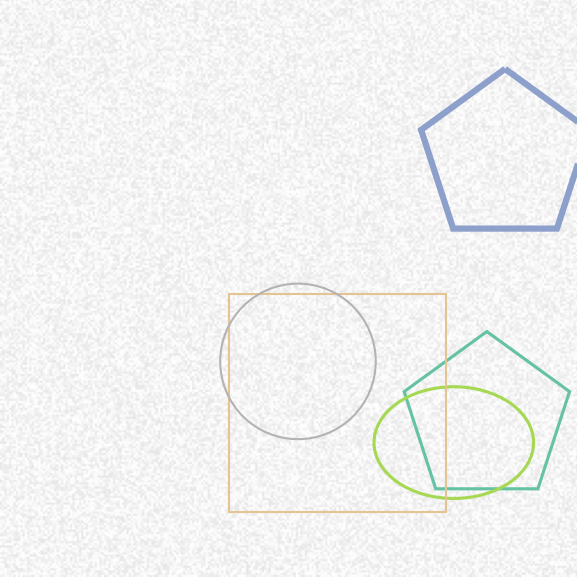[{"shape": "pentagon", "thickness": 1.5, "radius": 0.75, "center": [0.843, 0.275]}, {"shape": "pentagon", "thickness": 3, "radius": 0.76, "center": [0.875, 0.727]}, {"shape": "oval", "thickness": 1.5, "radius": 0.69, "center": [0.786, 0.233]}, {"shape": "square", "thickness": 1, "radius": 0.94, "center": [0.585, 0.302]}, {"shape": "circle", "thickness": 1, "radius": 0.67, "center": [0.516, 0.373]}]